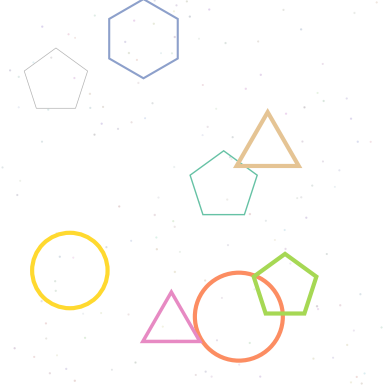[{"shape": "pentagon", "thickness": 1, "radius": 0.46, "center": [0.581, 0.517]}, {"shape": "circle", "thickness": 3, "radius": 0.57, "center": [0.62, 0.177]}, {"shape": "hexagon", "thickness": 1.5, "radius": 0.51, "center": [0.373, 0.899]}, {"shape": "triangle", "thickness": 2.5, "radius": 0.43, "center": [0.445, 0.156]}, {"shape": "pentagon", "thickness": 3, "radius": 0.43, "center": [0.74, 0.255]}, {"shape": "circle", "thickness": 3, "radius": 0.49, "center": [0.181, 0.297]}, {"shape": "triangle", "thickness": 3, "radius": 0.47, "center": [0.695, 0.615]}, {"shape": "pentagon", "thickness": 0.5, "radius": 0.43, "center": [0.145, 0.789]}]